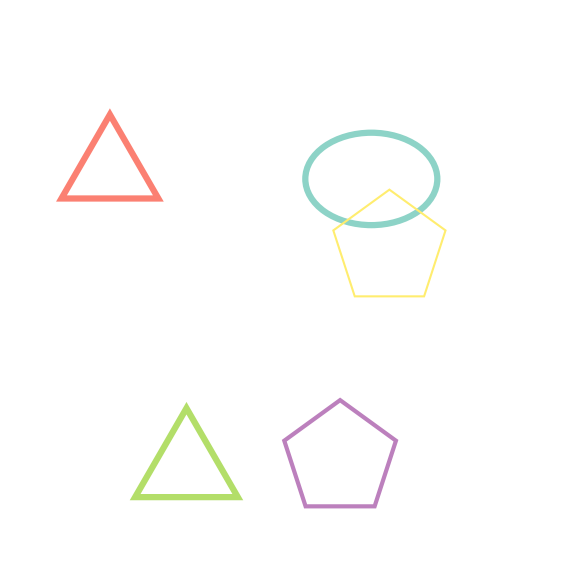[{"shape": "oval", "thickness": 3, "radius": 0.57, "center": [0.643, 0.689]}, {"shape": "triangle", "thickness": 3, "radius": 0.48, "center": [0.19, 0.704]}, {"shape": "triangle", "thickness": 3, "radius": 0.51, "center": [0.323, 0.19]}, {"shape": "pentagon", "thickness": 2, "radius": 0.51, "center": [0.589, 0.205]}, {"shape": "pentagon", "thickness": 1, "radius": 0.51, "center": [0.674, 0.569]}]